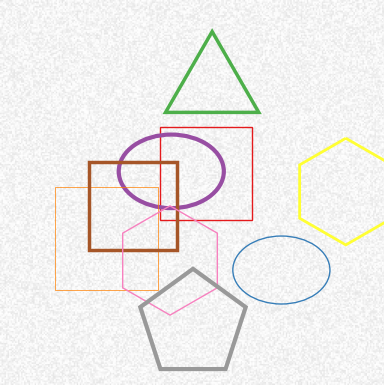[{"shape": "square", "thickness": 1, "radius": 0.6, "center": [0.535, 0.549]}, {"shape": "oval", "thickness": 1, "radius": 0.63, "center": [0.731, 0.299]}, {"shape": "triangle", "thickness": 2.5, "radius": 0.7, "center": [0.551, 0.778]}, {"shape": "oval", "thickness": 3, "radius": 0.68, "center": [0.445, 0.555]}, {"shape": "square", "thickness": 0.5, "radius": 0.67, "center": [0.276, 0.381]}, {"shape": "hexagon", "thickness": 2, "radius": 0.69, "center": [0.898, 0.502]}, {"shape": "square", "thickness": 2.5, "radius": 0.57, "center": [0.346, 0.464]}, {"shape": "hexagon", "thickness": 1, "radius": 0.71, "center": [0.442, 0.323]}, {"shape": "pentagon", "thickness": 3, "radius": 0.72, "center": [0.501, 0.158]}]